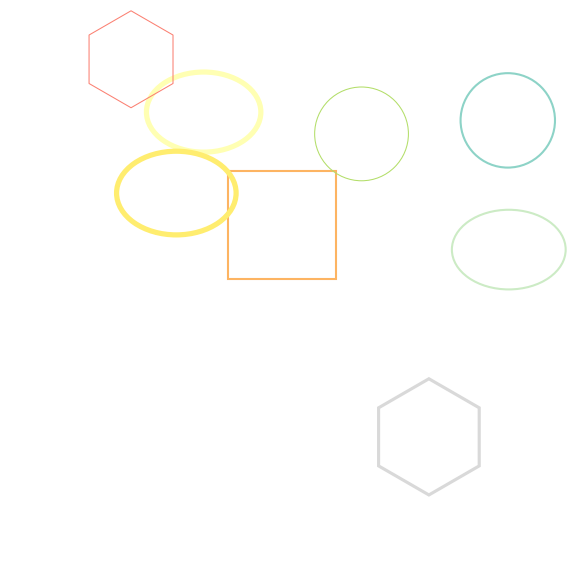[{"shape": "circle", "thickness": 1, "radius": 0.41, "center": [0.879, 0.791]}, {"shape": "oval", "thickness": 2.5, "radius": 0.5, "center": [0.353, 0.805]}, {"shape": "hexagon", "thickness": 0.5, "radius": 0.42, "center": [0.227, 0.897]}, {"shape": "square", "thickness": 1, "radius": 0.47, "center": [0.488, 0.61]}, {"shape": "circle", "thickness": 0.5, "radius": 0.41, "center": [0.626, 0.767]}, {"shape": "hexagon", "thickness": 1.5, "radius": 0.5, "center": [0.743, 0.243]}, {"shape": "oval", "thickness": 1, "radius": 0.49, "center": [0.881, 0.567]}, {"shape": "oval", "thickness": 2.5, "radius": 0.52, "center": [0.305, 0.665]}]